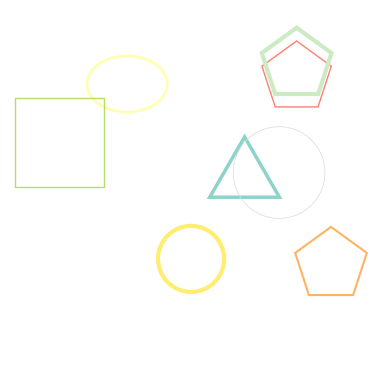[{"shape": "triangle", "thickness": 2.5, "radius": 0.52, "center": [0.635, 0.54]}, {"shape": "oval", "thickness": 2, "radius": 0.52, "center": [0.33, 0.782]}, {"shape": "pentagon", "thickness": 1, "radius": 0.47, "center": [0.77, 0.799]}, {"shape": "pentagon", "thickness": 1.5, "radius": 0.49, "center": [0.86, 0.313]}, {"shape": "square", "thickness": 1, "radius": 0.58, "center": [0.154, 0.63]}, {"shape": "circle", "thickness": 0.5, "radius": 0.6, "center": [0.725, 0.552]}, {"shape": "pentagon", "thickness": 3, "radius": 0.48, "center": [0.771, 0.833]}, {"shape": "circle", "thickness": 3, "radius": 0.43, "center": [0.496, 0.328]}]